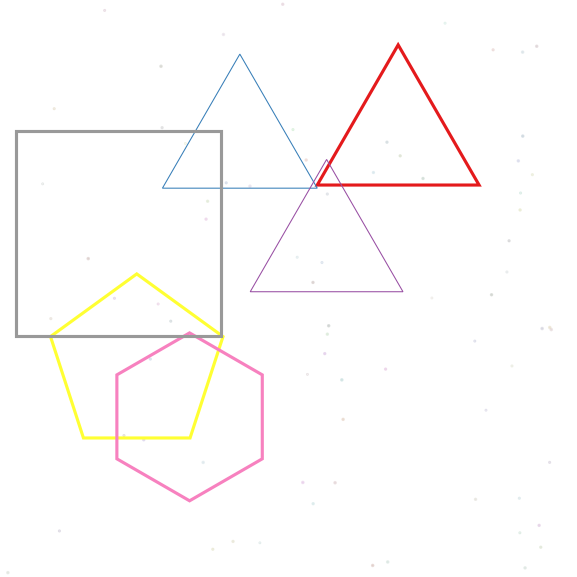[{"shape": "triangle", "thickness": 1.5, "radius": 0.81, "center": [0.689, 0.76]}, {"shape": "triangle", "thickness": 0.5, "radius": 0.77, "center": [0.415, 0.751]}, {"shape": "triangle", "thickness": 0.5, "radius": 0.76, "center": [0.566, 0.57]}, {"shape": "pentagon", "thickness": 1.5, "radius": 0.79, "center": [0.237, 0.368]}, {"shape": "hexagon", "thickness": 1.5, "radius": 0.73, "center": [0.328, 0.277]}, {"shape": "square", "thickness": 1.5, "radius": 0.89, "center": [0.205, 0.595]}]